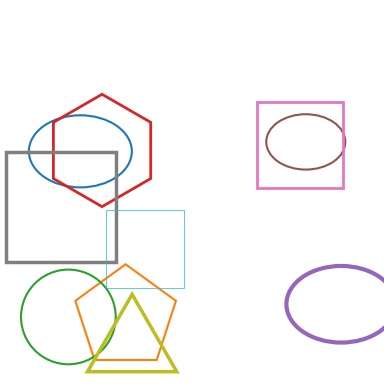[{"shape": "oval", "thickness": 1.5, "radius": 0.67, "center": [0.209, 0.607]}, {"shape": "pentagon", "thickness": 1.5, "radius": 0.69, "center": [0.326, 0.176]}, {"shape": "circle", "thickness": 1.5, "radius": 0.61, "center": [0.178, 0.177]}, {"shape": "hexagon", "thickness": 2, "radius": 0.73, "center": [0.265, 0.609]}, {"shape": "oval", "thickness": 3, "radius": 0.71, "center": [0.886, 0.21]}, {"shape": "oval", "thickness": 1.5, "radius": 0.51, "center": [0.794, 0.631]}, {"shape": "square", "thickness": 2, "radius": 0.56, "center": [0.779, 0.623]}, {"shape": "square", "thickness": 2.5, "radius": 0.72, "center": [0.159, 0.462]}, {"shape": "triangle", "thickness": 2.5, "radius": 0.67, "center": [0.343, 0.101]}, {"shape": "square", "thickness": 0.5, "radius": 0.51, "center": [0.376, 0.353]}]